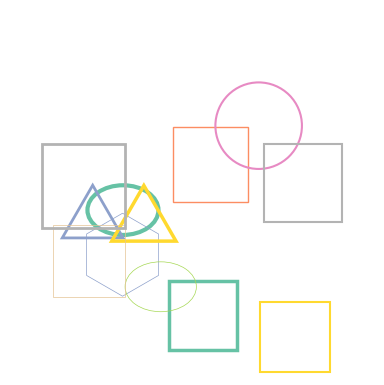[{"shape": "square", "thickness": 2.5, "radius": 0.44, "center": [0.526, 0.181]}, {"shape": "oval", "thickness": 3, "radius": 0.46, "center": [0.319, 0.454]}, {"shape": "square", "thickness": 1, "radius": 0.49, "center": [0.547, 0.573]}, {"shape": "triangle", "thickness": 2, "radius": 0.46, "center": [0.241, 0.428]}, {"shape": "hexagon", "thickness": 0.5, "radius": 0.54, "center": [0.318, 0.338]}, {"shape": "circle", "thickness": 1.5, "radius": 0.56, "center": [0.672, 0.674]}, {"shape": "oval", "thickness": 0.5, "radius": 0.46, "center": [0.417, 0.255]}, {"shape": "triangle", "thickness": 2.5, "radius": 0.48, "center": [0.374, 0.422]}, {"shape": "square", "thickness": 1.5, "radius": 0.45, "center": [0.766, 0.124]}, {"shape": "square", "thickness": 0.5, "radius": 0.47, "center": [0.23, 0.322]}, {"shape": "square", "thickness": 2, "radius": 0.54, "center": [0.217, 0.517]}, {"shape": "square", "thickness": 1.5, "radius": 0.51, "center": [0.786, 0.524]}]